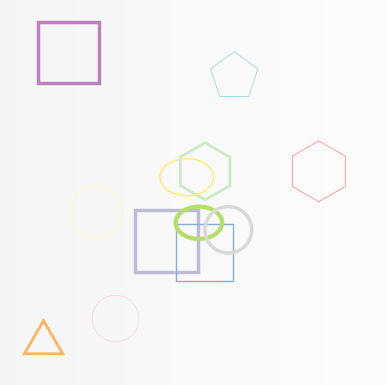[{"shape": "pentagon", "thickness": 0.5, "radius": 0.32, "center": [0.604, 0.802]}, {"shape": "circle", "thickness": 0.5, "radius": 0.34, "center": [0.248, 0.449]}, {"shape": "square", "thickness": 2.5, "radius": 0.4, "center": [0.43, 0.375]}, {"shape": "hexagon", "thickness": 0.5, "radius": 0.39, "center": [0.823, 0.555]}, {"shape": "square", "thickness": 1, "radius": 0.37, "center": [0.528, 0.344]}, {"shape": "triangle", "thickness": 2, "radius": 0.29, "center": [0.112, 0.11]}, {"shape": "oval", "thickness": 3, "radius": 0.3, "center": [0.513, 0.421]}, {"shape": "circle", "thickness": 0.5, "radius": 0.3, "center": [0.298, 0.172]}, {"shape": "circle", "thickness": 2.5, "radius": 0.3, "center": [0.589, 0.403]}, {"shape": "square", "thickness": 2.5, "radius": 0.39, "center": [0.176, 0.863]}, {"shape": "hexagon", "thickness": 2, "radius": 0.37, "center": [0.529, 0.555]}, {"shape": "oval", "thickness": 1, "radius": 0.35, "center": [0.482, 0.54]}]